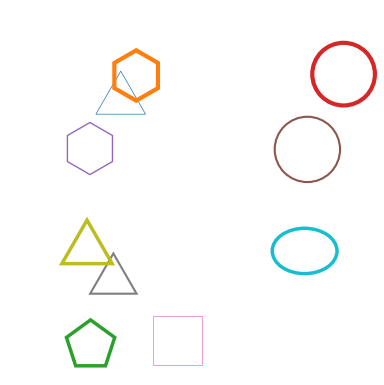[{"shape": "triangle", "thickness": 0.5, "radius": 0.37, "center": [0.314, 0.741]}, {"shape": "hexagon", "thickness": 3, "radius": 0.33, "center": [0.354, 0.804]}, {"shape": "pentagon", "thickness": 2.5, "radius": 0.33, "center": [0.235, 0.103]}, {"shape": "circle", "thickness": 3, "radius": 0.41, "center": [0.892, 0.807]}, {"shape": "hexagon", "thickness": 1, "radius": 0.34, "center": [0.234, 0.614]}, {"shape": "circle", "thickness": 1.5, "radius": 0.42, "center": [0.798, 0.612]}, {"shape": "square", "thickness": 0.5, "radius": 0.32, "center": [0.461, 0.115]}, {"shape": "triangle", "thickness": 1.5, "radius": 0.35, "center": [0.294, 0.272]}, {"shape": "triangle", "thickness": 2.5, "radius": 0.38, "center": [0.226, 0.353]}, {"shape": "oval", "thickness": 2.5, "radius": 0.42, "center": [0.791, 0.348]}]